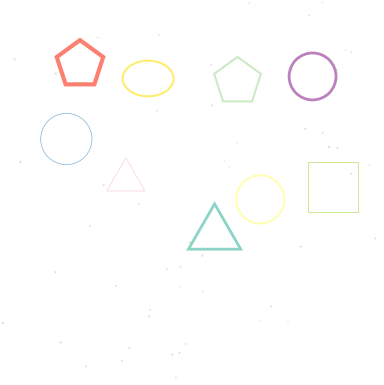[{"shape": "triangle", "thickness": 2, "radius": 0.39, "center": [0.557, 0.392]}, {"shape": "circle", "thickness": 1.5, "radius": 0.31, "center": [0.676, 0.482]}, {"shape": "pentagon", "thickness": 3, "radius": 0.32, "center": [0.208, 0.832]}, {"shape": "circle", "thickness": 0.5, "radius": 0.33, "center": [0.172, 0.639]}, {"shape": "square", "thickness": 0.5, "radius": 0.32, "center": [0.864, 0.514]}, {"shape": "triangle", "thickness": 0.5, "radius": 0.29, "center": [0.327, 0.533]}, {"shape": "circle", "thickness": 2, "radius": 0.3, "center": [0.812, 0.801]}, {"shape": "pentagon", "thickness": 1.5, "radius": 0.32, "center": [0.617, 0.788]}, {"shape": "oval", "thickness": 1.5, "radius": 0.33, "center": [0.385, 0.796]}]